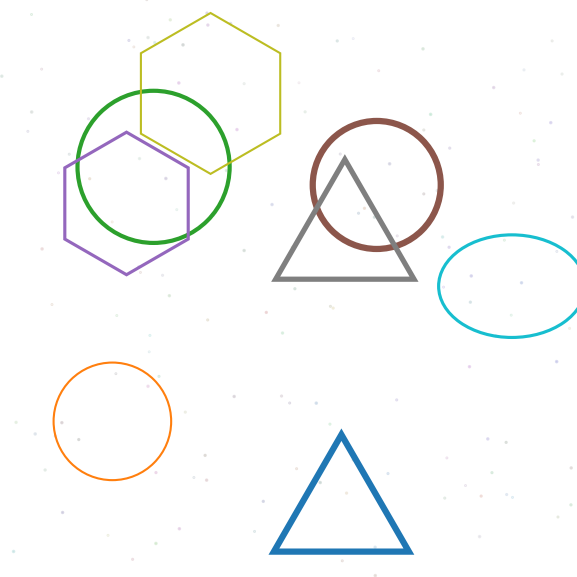[{"shape": "triangle", "thickness": 3, "radius": 0.67, "center": [0.591, 0.111]}, {"shape": "circle", "thickness": 1, "radius": 0.51, "center": [0.195, 0.27]}, {"shape": "circle", "thickness": 2, "radius": 0.66, "center": [0.266, 0.71]}, {"shape": "hexagon", "thickness": 1.5, "radius": 0.62, "center": [0.219, 0.647]}, {"shape": "circle", "thickness": 3, "radius": 0.55, "center": [0.652, 0.679]}, {"shape": "triangle", "thickness": 2.5, "radius": 0.69, "center": [0.597, 0.585]}, {"shape": "hexagon", "thickness": 1, "radius": 0.7, "center": [0.365, 0.837]}, {"shape": "oval", "thickness": 1.5, "radius": 0.63, "center": [0.886, 0.504]}]